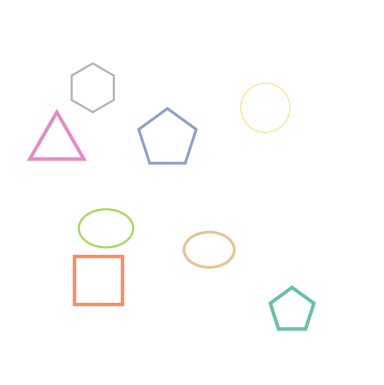[{"shape": "pentagon", "thickness": 2.5, "radius": 0.3, "center": [0.759, 0.194]}, {"shape": "square", "thickness": 2.5, "radius": 0.31, "center": [0.253, 0.272]}, {"shape": "pentagon", "thickness": 2, "radius": 0.39, "center": [0.435, 0.64]}, {"shape": "triangle", "thickness": 2.5, "radius": 0.41, "center": [0.148, 0.628]}, {"shape": "oval", "thickness": 1.5, "radius": 0.35, "center": [0.275, 0.407]}, {"shape": "circle", "thickness": 0.5, "radius": 0.32, "center": [0.689, 0.72]}, {"shape": "oval", "thickness": 2, "radius": 0.33, "center": [0.543, 0.351]}, {"shape": "hexagon", "thickness": 1.5, "radius": 0.32, "center": [0.241, 0.772]}]